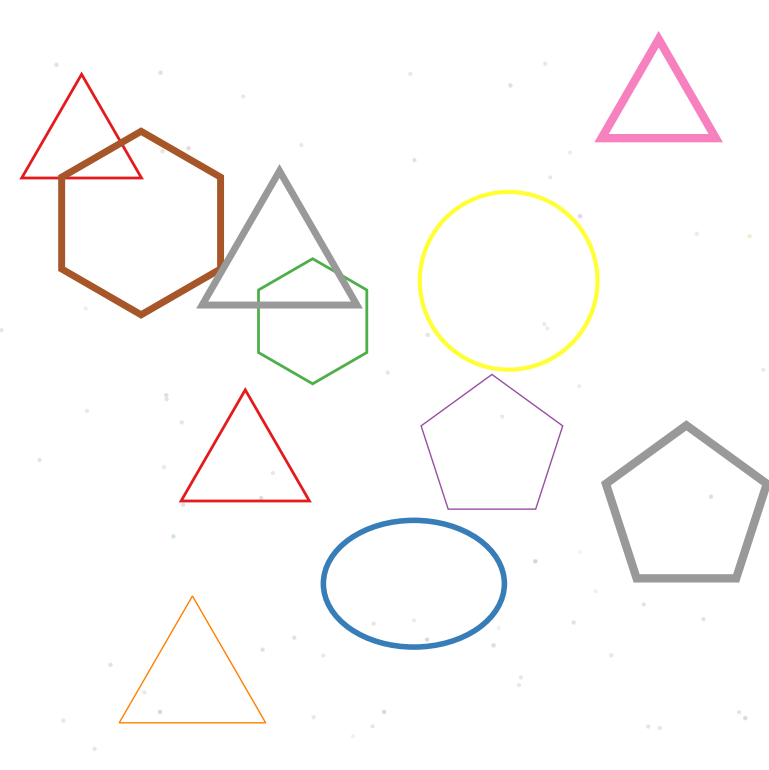[{"shape": "triangle", "thickness": 1, "radius": 0.48, "center": [0.319, 0.397]}, {"shape": "triangle", "thickness": 1, "radius": 0.45, "center": [0.106, 0.814]}, {"shape": "oval", "thickness": 2, "radius": 0.59, "center": [0.538, 0.242]}, {"shape": "hexagon", "thickness": 1, "radius": 0.41, "center": [0.406, 0.583]}, {"shape": "pentagon", "thickness": 0.5, "radius": 0.48, "center": [0.639, 0.417]}, {"shape": "triangle", "thickness": 0.5, "radius": 0.55, "center": [0.25, 0.116]}, {"shape": "circle", "thickness": 1.5, "radius": 0.58, "center": [0.661, 0.635]}, {"shape": "hexagon", "thickness": 2.5, "radius": 0.6, "center": [0.183, 0.71]}, {"shape": "triangle", "thickness": 3, "radius": 0.43, "center": [0.855, 0.863]}, {"shape": "triangle", "thickness": 2.5, "radius": 0.58, "center": [0.363, 0.662]}, {"shape": "pentagon", "thickness": 3, "radius": 0.55, "center": [0.891, 0.338]}]